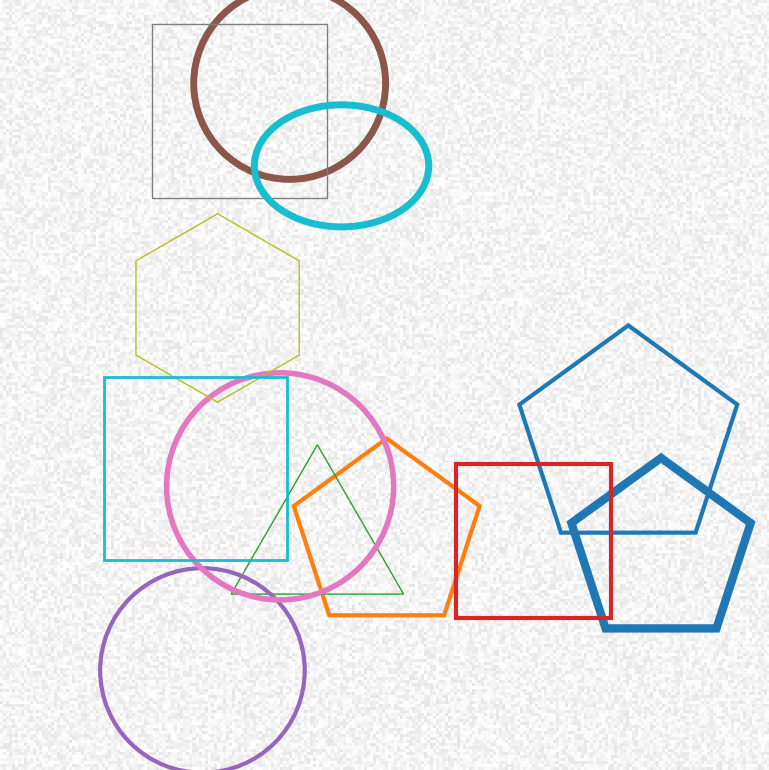[{"shape": "pentagon", "thickness": 1.5, "radius": 0.74, "center": [0.816, 0.429]}, {"shape": "pentagon", "thickness": 3, "radius": 0.61, "center": [0.858, 0.283]}, {"shape": "pentagon", "thickness": 1.5, "radius": 0.63, "center": [0.502, 0.304]}, {"shape": "triangle", "thickness": 0.5, "radius": 0.65, "center": [0.412, 0.293]}, {"shape": "square", "thickness": 1.5, "radius": 0.5, "center": [0.693, 0.297]}, {"shape": "circle", "thickness": 1.5, "radius": 0.66, "center": [0.263, 0.129]}, {"shape": "circle", "thickness": 2.5, "radius": 0.62, "center": [0.376, 0.892]}, {"shape": "circle", "thickness": 2, "radius": 0.74, "center": [0.364, 0.368]}, {"shape": "square", "thickness": 0.5, "radius": 0.57, "center": [0.311, 0.856]}, {"shape": "hexagon", "thickness": 0.5, "radius": 0.61, "center": [0.283, 0.6]}, {"shape": "square", "thickness": 1, "radius": 0.59, "center": [0.253, 0.392]}, {"shape": "oval", "thickness": 2.5, "radius": 0.57, "center": [0.444, 0.785]}]